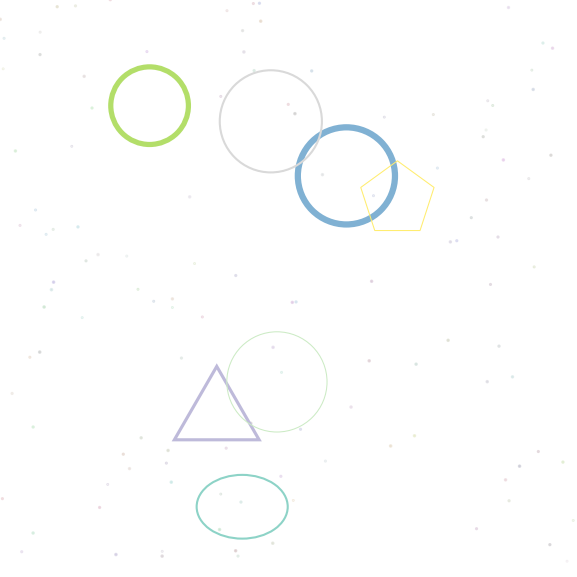[{"shape": "oval", "thickness": 1, "radius": 0.39, "center": [0.419, 0.122]}, {"shape": "triangle", "thickness": 1.5, "radius": 0.42, "center": [0.375, 0.28]}, {"shape": "circle", "thickness": 3, "radius": 0.42, "center": [0.6, 0.695]}, {"shape": "circle", "thickness": 2.5, "radius": 0.34, "center": [0.259, 0.816]}, {"shape": "circle", "thickness": 1, "radius": 0.44, "center": [0.469, 0.789]}, {"shape": "circle", "thickness": 0.5, "radius": 0.43, "center": [0.48, 0.338]}, {"shape": "pentagon", "thickness": 0.5, "radius": 0.33, "center": [0.688, 0.654]}]